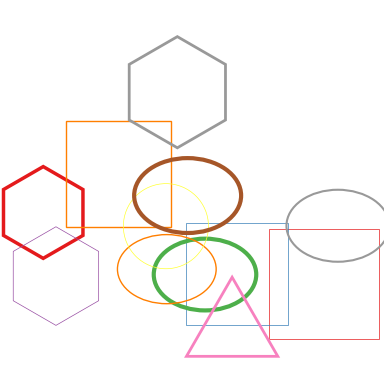[{"shape": "hexagon", "thickness": 2.5, "radius": 0.6, "center": [0.112, 0.448]}, {"shape": "square", "thickness": 0.5, "radius": 0.72, "center": [0.842, 0.262]}, {"shape": "square", "thickness": 0.5, "radius": 0.66, "center": [0.616, 0.289]}, {"shape": "oval", "thickness": 3, "radius": 0.67, "center": [0.532, 0.287]}, {"shape": "hexagon", "thickness": 0.5, "radius": 0.64, "center": [0.145, 0.283]}, {"shape": "oval", "thickness": 1, "radius": 0.64, "center": [0.433, 0.301]}, {"shape": "square", "thickness": 1, "radius": 0.69, "center": [0.308, 0.548]}, {"shape": "circle", "thickness": 0.5, "radius": 0.55, "center": [0.431, 0.413]}, {"shape": "oval", "thickness": 3, "radius": 0.69, "center": [0.487, 0.492]}, {"shape": "triangle", "thickness": 2, "radius": 0.68, "center": [0.603, 0.143]}, {"shape": "oval", "thickness": 1.5, "radius": 0.67, "center": [0.878, 0.414]}, {"shape": "hexagon", "thickness": 2, "radius": 0.72, "center": [0.461, 0.76]}]